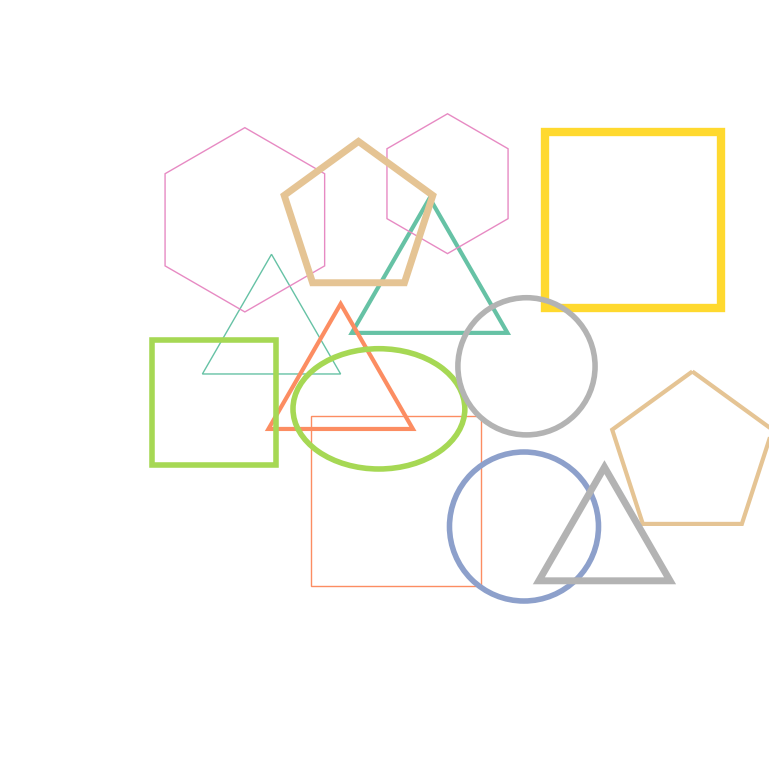[{"shape": "triangle", "thickness": 0.5, "radius": 0.52, "center": [0.353, 0.566]}, {"shape": "triangle", "thickness": 1.5, "radius": 0.58, "center": [0.558, 0.626]}, {"shape": "triangle", "thickness": 1.5, "radius": 0.54, "center": [0.442, 0.497]}, {"shape": "square", "thickness": 0.5, "radius": 0.55, "center": [0.514, 0.349]}, {"shape": "circle", "thickness": 2, "radius": 0.48, "center": [0.681, 0.316]}, {"shape": "hexagon", "thickness": 0.5, "radius": 0.6, "center": [0.318, 0.715]}, {"shape": "hexagon", "thickness": 0.5, "radius": 0.45, "center": [0.581, 0.761]}, {"shape": "square", "thickness": 2, "radius": 0.4, "center": [0.278, 0.477]}, {"shape": "oval", "thickness": 2, "radius": 0.56, "center": [0.492, 0.469]}, {"shape": "square", "thickness": 3, "radius": 0.57, "center": [0.822, 0.714]}, {"shape": "pentagon", "thickness": 2.5, "radius": 0.51, "center": [0.466, 0.715]}, {"shape": "pentagon", "thickness": 1.5, "radius": 0.55, "center": [0.899, 0.408]}, {"shape": "circle", "thickness": 2, "radius": 0.45, "center": [0.684, 0.524]}, {"shape": "triangle", "thickness": 2.5, "radius": 0.49, "center": [0.785, 0.295]}]